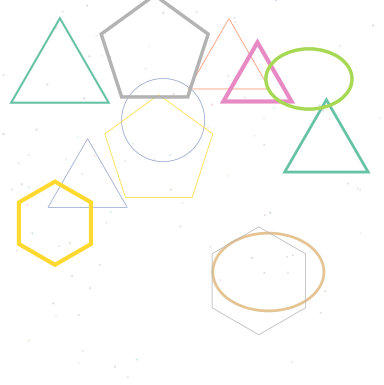[{"shape": "triangle", "thickness": 2, "radius": 0.63, "center": [0.848, 0.616]}, {"shape": "triangle", "thickness": 1.5, "radius": 0.73, "center": [0.156, 0.806]}, {"shape": "triangle", "thickness": 0.5, "radius": 0.61, "center": [0.595, 0.83]}, {"shape": "triangle", "thickness": 0.5, "radius": 0.59, "center": [0.228, 0.521]}, {"shape": "circle", "thickness": 0.5, "radius": 0.54, "center": [0.424, 0.688]}, {"shape": "triangle", "thickness": 3, "radius": 0.51, "center": [0.669, 0.788]}, {"shape": "oval", "thickness": 2.5, "radius": 0.56, "center": [0.802, 0.795]}, {"shape": "hexagon", "thickness": 3, "radius": 0.54, "center": [0.143, 0.42]}, {"shape": "pentagon", "thickness": 0.5, "radius": 0.74, "center": [0.412, 0.607]}, {"shape": "oval", "thickness": 2, "radius": 0.72, "center": [0.697, 0.293]}, {"shape": "pentagon", "thickness": 2.5, "radius": 0.73, "center": [0.402, 0.866]}, {"shape": "hexagon", "thickness": 0.5, "radius": 0.7, "center": [0.672, 0.271]}]